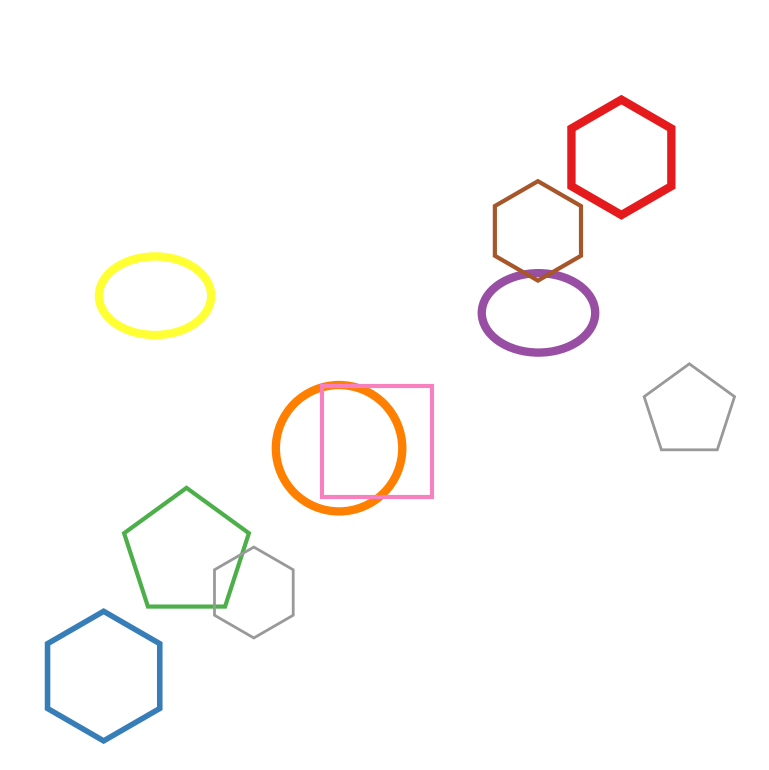[{"shape": "hexagon", "thickness": 3, "radius": 0.37, "center": [0.807, 0.796]}, {"shape": "hexagon", "thickness": 2, "radius": 0.42, "center": [0.135, 0.122]}, {"shape": "pentagon", "thickness": 1.5, "radius": 0.43, "center": [0.242, 0.281]}, {"shape": "oval", "thickness": 3, "radius": 0.37, "center": [0.699, 0.594]}, {"shape": "circle", "thickness": 3, "radius": 0.41, "center": [0.44, 0.418]}, {"shape": "oval", "thickness": 3, "radius": 0.36, "center": [0.201, 0.616]}, {"shape": "hexagon", "thickness": 1.5, "radius": 0.32, "center": [0.699, 0.7]}, {"shape": "square", "thickness": 1.5, "radius": 0.36, "center": [0.49, 0.427]}, {"shape": "pentagon", "thickness": 1, "radius": 0.31, "center": [0.895, 0.466]}, {"shape": "hexagon", "thickness": 1, "radius": 0.3, "center": [0.33, 0.231]}]